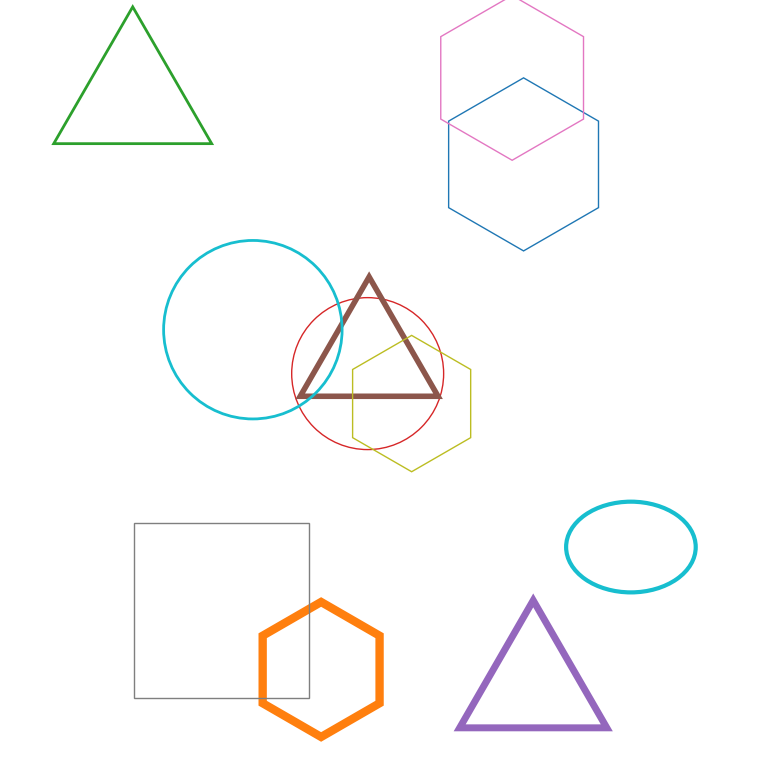[{"shape": "hexagon", "thickness": 0.5, "radius": 0.56, "center": [0.68, 0.787]}, {"shape": "hexagon", "thickness": 3, "radius": 0.44, "center": [0.417, 0.131]}, {"shape": "triangle", "thickness": 1, "radius": 0.59, "center": [0.172, 0.873]}, {"shape": "circle", "thickness": 0.5, "radius": 0.49, "center": [0.477, 0.515]}, {"shape": "triangle", "thickness": 2.5, "radius": 0.55, "center": [0.693, 0.11]}, {"shape": "triangle", "thickness": 2, "radius": 0.52, "center": [0.479, 0.537]}, {"shape": "hexagon", "thickness": 0.5, "radius": 0.54, "center": [0.665, 0.899]}, {"shape": "square", "thickness": 0.5, "radius": 0.57, "center": [0.288, 0.207]}, {"shape": "hexagon", "thickness": 0.5, "radius": 0.44, "center": [0.535, 0.476]}, {"shape": "circle", "thickness": 1, "radius": 0.58, "center": [0.328, 0.572]}, {"shape": "oval", "thickness": 1.5, "radius": 0.42, "center": [0.819, 0.29]}]